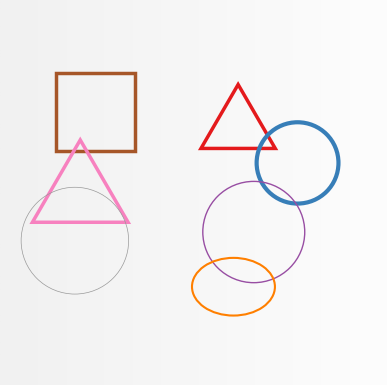[{"shape": "triangle", "thickness": 2.5, "radius": 0.55, "center": [0.615, 0.67]}, {"shape": "circle", "thickness": 3, "radius": 0.53, "center": [0.768, 0.577]}, {"shape": "circle", "thickness": 1, "radius": 0.66, "center": [0.655, 0.397]}, {"shape": "oval", "thickness": 1.5, "radius": 0.54, "center": [0.602, 0.255]}, {"shape": "square", "thickness": 2.5, "radius": 0.51, "center": [0.246, 0.709]}, {"shape": "triangle", "thickness": 2.5, "radius": 0.71, "center": [0.207, 0.494]}, {"shape": "circle", "thickness": 0.5, "radius": 0.69, "center": [0.193, 0.375]}]